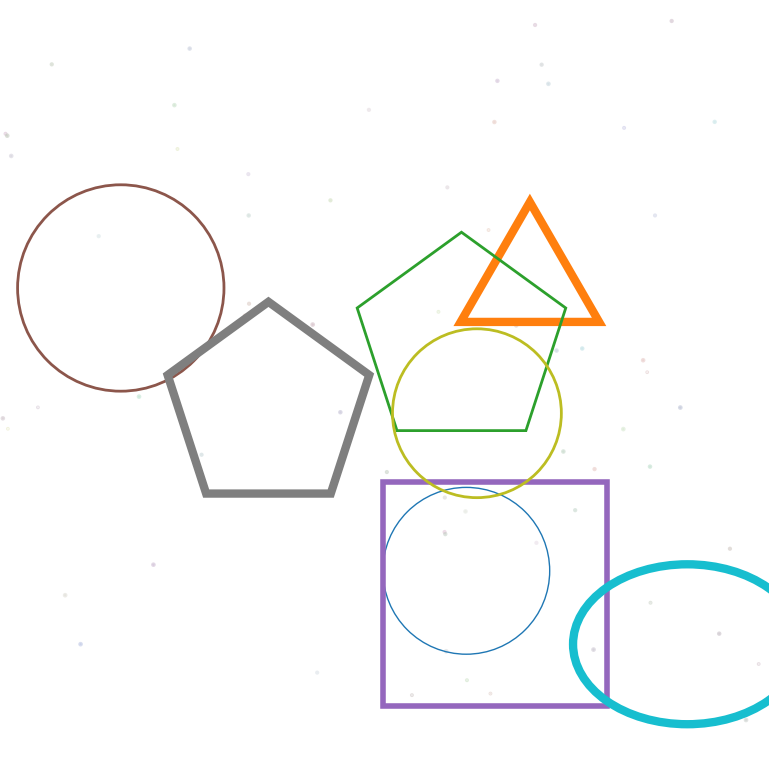[{"shape": "circle", "thickness": 0.5, "radius": 0.54, "center": [0.606, 0.259]}, {"shape": "triangle", "thickness": 3, "radius": 0.52, "center": [0.688, 0.634]}, {"shape": "pentagon", "thickness": 1, "radius": 0.71, "center": [0.599, 0.556]}, {"shape": "square", "thickness": 2, "radius": 0.73, "center": [0.643, 0.229]}, {"shape": "circle", "thickness": 1, "radius": 0.67, "center": [0.157, 0.626]}, {"shape": "pentagon", "thickness": 3, "radius": 0.69, "center": [0.349, 0.47]}, {"shape": "circle", "thickness": 1, "radius": 0.55, "center": [0.619, 0.463]}, {"shape": "oval", "thickness": 3, "radius": 0.74, "center": [0.893, 0.163]}]